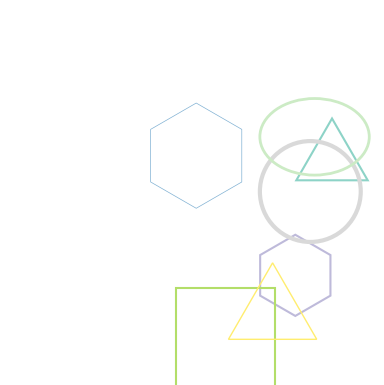[{"shape": "triangle", "thickness": 1.5, "radius": 0.54, "center": [0.862, 0.585]}, {"shape": "hexagon", "thickness": 1.5, "radius": 0.53, "center": [0.767, 0.285]}, {"shape": "hexagon", "thickness": 0.5, "radius": 0.68, "center": [0.51, 0.596]}, {"shape": "square", "thickness": 1.5, "radius": 0.64, "center": [0.585, 0.124]}, {"shape": "circle", "thickness": 3, "radius": 0.65, "center": [0.806, 0.503]}, {"shape": "oval", "thickness": 2, "radius": 0.71, "center": [0.817, 0.645]}, {"shape": "triangle", "thickness": 1, "radius": 0.66, "center": [0.708, 0.185]}]